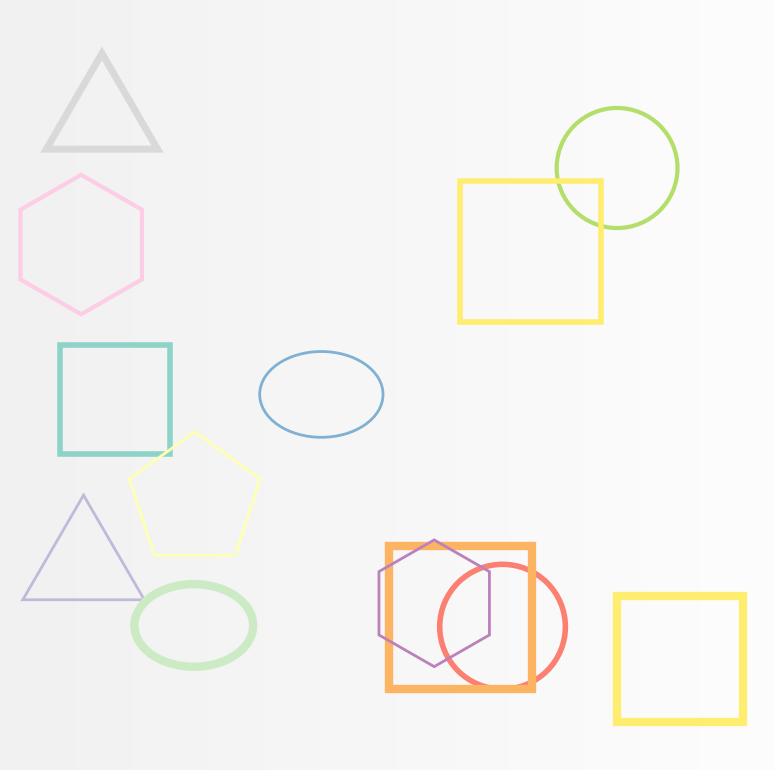[{"shape": "square", "thickness": 2, "radius": 0.35, "center": [0.148, 0.481]}, {"shape": "pentagon", "thickness": 1, "radius": 0.44, "center": [0.251, 0.351]}, {"shape": "triangle", "thickness": 1, "radius": 0.45, "center": [0.108, 0.266]}, {"shape": "circle", "thickness": 2, "radius": 0.41, "center": [0.648, 0.186]}, {"shape": "oval", "thickness": 1, "radius": 0.4, "center": [0.415, 0.488]}, {"shape": "square", "thickness": 3, "radius": 0.46, "center": [0.594, 0.198]}, {"shape": "circle", "thickness": 1.5, "radius": 0.39, "center": [0.796, 0.782]}, {"shape": "hexagon", "thickness": 1.5, "radius": 0.45, "center": [0.105, 0.682]}, {"shape": "triangle", "thickness": 2.5, "radius": 0.41, "center": [0.132, 0.848]}, {"shape": "hexagon", "thickness": 1, "radius": 0.41, "center": [0.56, 0.217]}, {"shape": "oval", "thickness": 3, "radius": 0.38, "center": [0.25, 0.188]}, {"shape": "square", "thickness": 2, "radius": 0.46, "center": [0.685, 0.673]}, {"shape": "square", "thickness": 3, "radius": 0.41, "center": [0.878, 0.144]}]